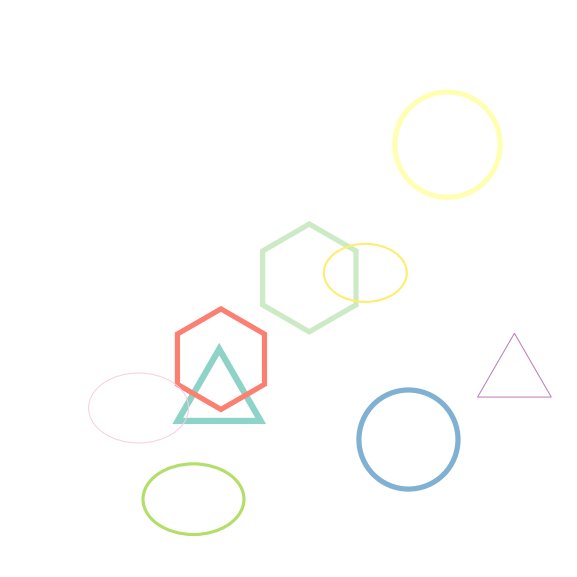[{"shape": "triangle", "thickness": 3, "radius": 0.41, "center": [0.38, 0.312]}, {"shape": "circle", "thickness": 2.5, "radius": 0.46, "center": [0.775, 0.749]}, {"shape": "hexagon", "thickness": 2.5, "radius": 0.44, "center": [0.383, 0.377]}, {"shape": "circle", "thickness": 2.5, "radius": 0.43, "center": [0.707, 0.238]}, {"shape": "oval", "thickness": 1.5, "radius": 0.44, "center": [0.335, 0.135]}, {"shape": "oval", "thickness": 0.5, "radius": 0.43, "center": [0.24, 0.293]}, {"shape": "triangle", "thickness": 0.5, "radius": 0.37, "center": [0.891, 0.348]}, {"shape": "hexagon", "thickness": 2.5, "radius": 0.47, "center": [0.536, 0.518]}, {"shape": "oval", "thickness": 1, "radius": 0.36, "center": [0.633, 0.527]}]